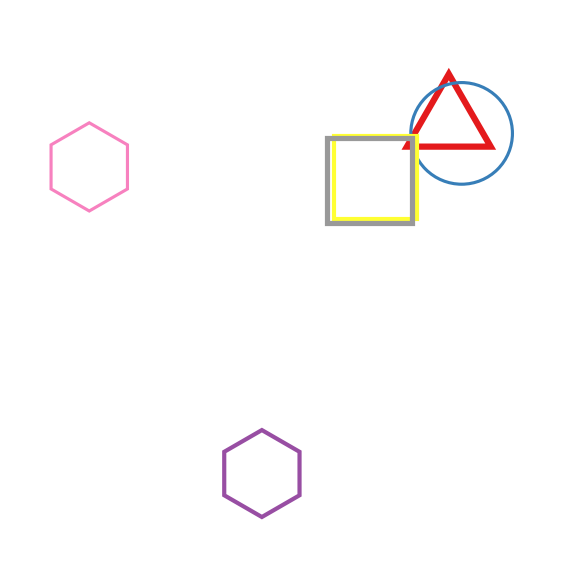[{"shape": "triangle", "thickness": 3, "radius": 0.42, "center": [0.777, 0.787]}, {"shape": "circle", "thickness": 1.5, "radius": 0.44, "center": [0.799, 0.768]}, {"shape": "hexagon", "thickness": 2, "radius": 0.38, "center": [0.453, 0.179]}, {"shape": "square", "thickness": 2, "radius": 0.36, "center": [0.651, 0.693]}, {"shape": "hexagon", "thickness": 1.5, "radius": 0.38, "center": [0.155, 0.71]}, {"shape": "square", "thickness": 2.5, "radius": 0.37, "center": [0.639, 0.687]}]